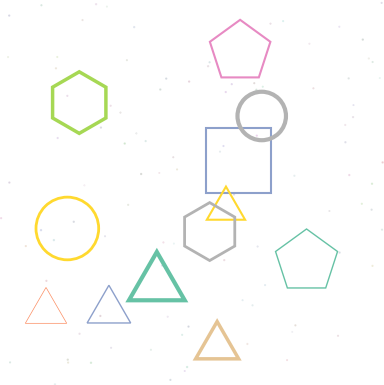[{"shape": "pentagon", "thickness": 1, "radius": 0.42, "center": [0.796, 0.321]}, {"shape": "triangle", "thickness": 3, "radius": 0.42, "center": [0.407, 0.262]}, {"shape": "triangle", "thickness": 0.5, "radius": 0.31, "center": [0.12, 0.191]}, {"shape": "triangle", "thickness": 1, "radius": 0.33, "center": [0.283, 0.194]}, {"shape": "square", "thickness": 1.5, "radius": 0.42, "center": [0.619, 0.583]}, {"shape": "pentagon", "thickness": 1.5, "radius": 0.41, "center": [0.624, 0.866]}, {"shape": "hexagon", "thickness": 2.5, "radius": 0.4, "center": [0.206, 0.734]}, {"shape": "triangle", "thickness": 1.5, "radius": 0.29, "center": [0.587, 0.458]}, {"shape": "circle", "thickness": 2, "radius": 0.41, "center": [0.175, 0.407]}, {"shape": "triangle", "thickness": 2.5, "radius": 0.32, "center": [0.564, 0.1]}, {"shape": "circle", "thickness": 3, "radius": 0.31, "center": [0.68, 0.699]}, {"shape": "hexagon", "thickness": 2, "radius": 0.38, "center": [0.545, 0.399]}]